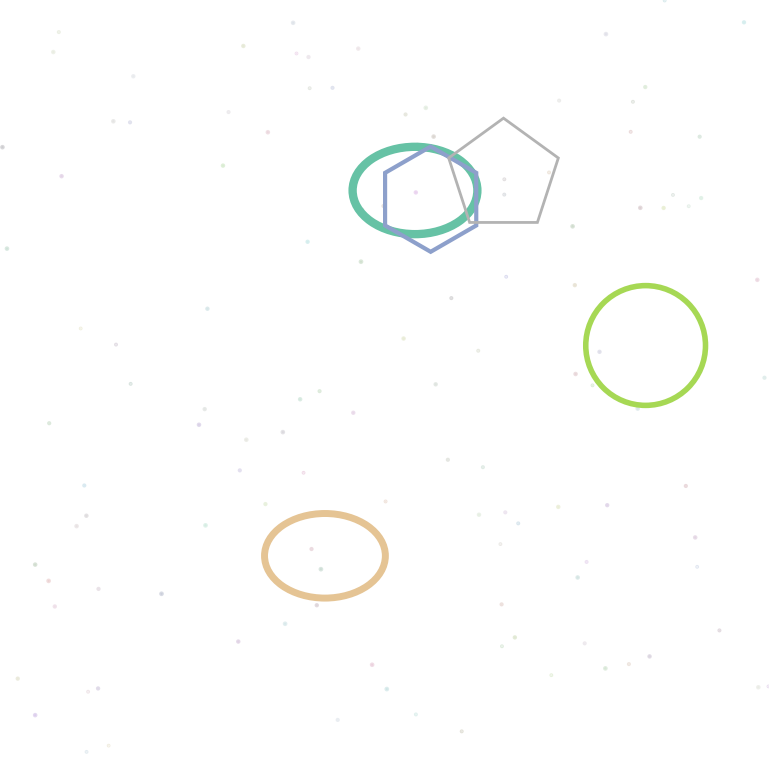[{"shape": "oval", "thickness": 3, "radius": 0.41, "center": [0.539, 0.753]}, {"shape": "hexagon", "thickness": 1.5, "radius": 0.34, "center": [0.559, 0.741]}, {"shape": "circle", "thickness": 2, "radius": 0.39, "center": [0.838, 0.551]}, {"shape": "oval", "thickness": 2.5, "radius": 0.39, "center": [0.422, 0.278]}, {"shape": "pentagon", "thickness": 1, "radius": 0.37, "center": [0.654, 0.772]}]